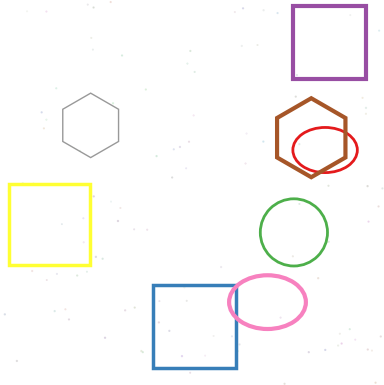[{"shape": "oval", "thickness": 2, "radius": 0.42, "center": [0.844, 0.61]}, {"shape": "square", "thickness": 2.5, "radius": 0.54, "center": [0.505, 0.151]}, {"shape": "circle", "thickness": 2, "radius": 0.44, "center": [0.763, 0.396]}, {"shape": "square", "thickness": 3, "radius": 0.47, "center": [0.855, 0.89]}, {"shape": "square", "thickness": 2.5, "radius": 0.53, "center": [0.129, 0.416]}, {"shape": "hexagon", "thickness": 3, "radius": 0.51, "center": [0.808, 0.642]}, {"shape": "oval", "thickness": 3, "radius": 0.5, "center": [0.695, 0.215]}, {"shape": "hexagon", "thickness": 1, "radius": 0.42, "center": [0.235, 0.674]}]